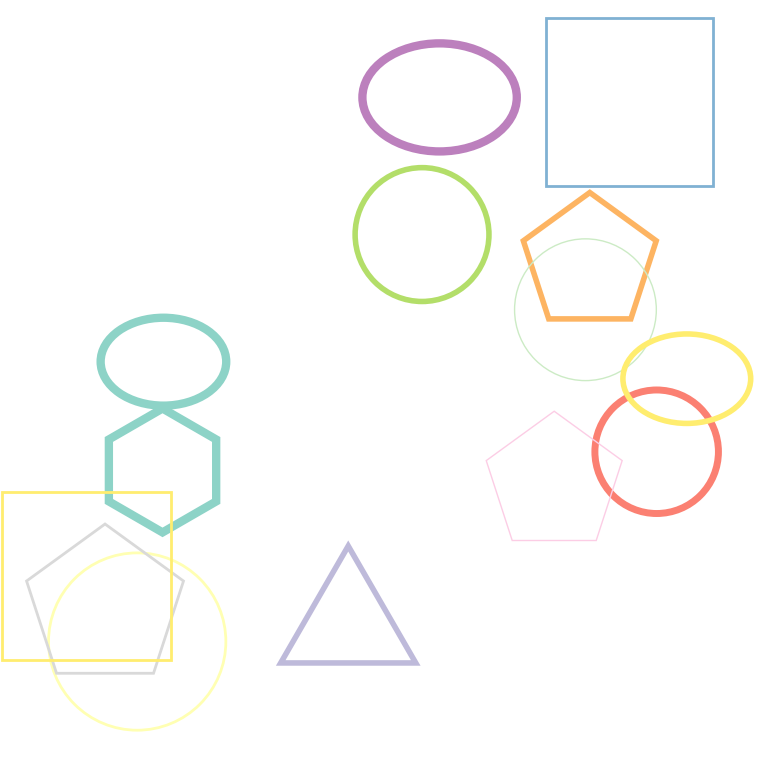[{"shape": "oval", "thickness": 3, "radius": 0.41, "center": [0.212, 0.53]}, {"shape": "hexagon", "thickness": 3, "radius": 0.4, "center": [0.211, 0.389]}, {"shape": "circle", "thickness": 1, "radius": 0.58, "center": [0.178, 0.167]}, {"shape": "triangle", "thickness": 2, "radius": 0.51, "center": [0.452, 0.19]}, {"shape": "circle", "thickness": 2.5, "radius": 0.4, "center": [0.853, 0.413]}, {"shape": "square", "thickness": 1, "radius": 0.54, "center": [0.817, 0.867]}, {"shape": "pentagon", "thickness": 2, "radius": 0.45, "center": [0.766, 0.659]}, {"shape": "circle", "thickness": 2, "radius": 0.43, "center": [0.548, 0.695]}, {"shape": "pentagon", "thickness": 0.5, "radius": 0.46, "center": [0.72, 0.373]}, {"shape": "pentagon", "thickness": 1, "radius": 0.54, "center": [0.136, 0.212]}, {"shape": "oval", "thickness": 3, "radius": 0.5, "center": [0.571, 0.874]}, {"shape": "circle", "thickness": 0.5, "radius": 0.46, "center": [0.76, 0.598]}, {"shape": "oval", "thickness": 2, "radius": 0.41, "center": [0.892, 0.508]}, {"shape": "square", "thickness": 1, "radius": 0.55, "center": [0.112, 0.252]}]